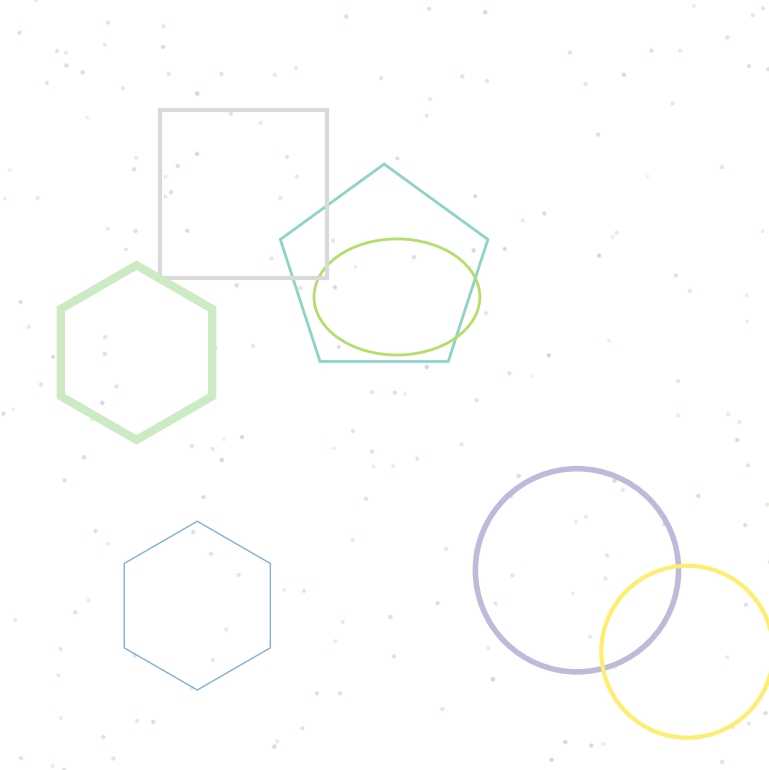[{"shape": "pentagon", "thickness": 1, "radius": 0.71, "center": [0.499, 0.645]}, {"shape": "circle", "thickness": 2, "radius": 0.66, "center": [0.749, 0.259]}, {"shape": "hexagon", "thickness": 0.5, "radius": 0.55, "center": [0.256, 0.213]}, {"shape": "oval", "thickness": 1, "radius": 0.54, "center": [0.515, 0.614]}, {"shape": "square", "thickness": 1.5, "radius": 0.54, "center": [0.316, 0.748]}, {"shape": "hexagon", "thickness": 3, "radius": 0.57, "center": [0.177, 0.542]}, {"shape": "circle", "thickness": 1.5, "radius": 0.56, "center": [0.893, 0.154]}]